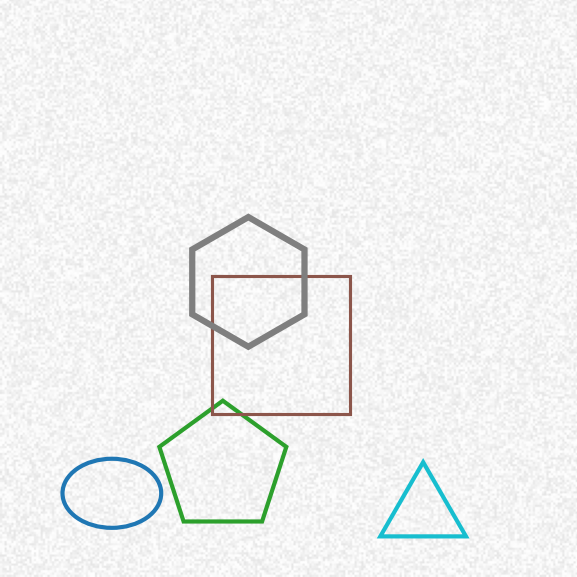[{"shape": "oval", "thickness": 2, "radius": 0.43, "center": [0.194, 0.145]}, {"shape": "pentagon", "thickness": 2, "radius": 0.58, "center": [0.386, 0.19]}, {"shape": "square", "thickness": 1.5, "radius": 0.6, "center": [0.487, 0.401]}, {"shape": "hexagon", "thickness": 3, "radius": 0.56, "center": [0.43, 0.511]}, {"shape": "triangle", "thickness": 2, "radius": 0.43, "center": [0.733, 0.113]}]